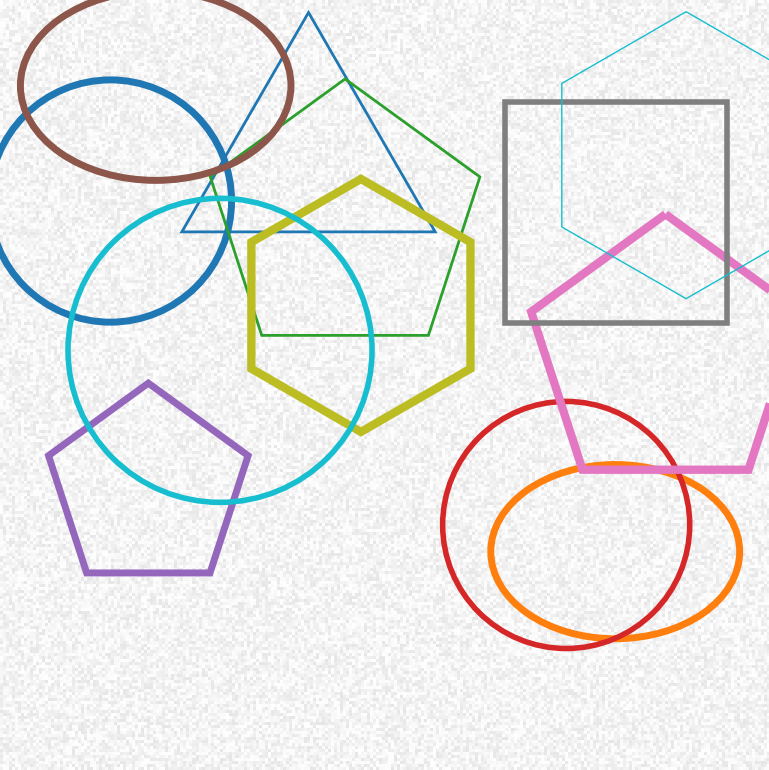[{"shape": "circle", "thickness": 2.5, "radius": 0.79, "center": [0.143, 0.739]}, {"shape": "triangle", "thickness": 1, "radius": 0.95, "center": [0.401, 0.794]}, {"shape": "oval", "thickness": 2.5, "radius": 0.81, "center": [0.799, 0.284]}, {"shape": "pentagon", "thickness": 1, "radius": 0.92, "center": [0.448, 0.713]}, {"shape": "circle", "thickness": 2, "radius": 0.8, "center": [0.735, 0.318]}, {"shape": "pentagon", "thickness": 2.5, "radius": 0.68, "center": [0.193, 0.366]}, {"shape": "oval", "thickness": 2.5, "radius": 0.88, "center": [0.202, 0.889]}, {"shape": "pentagon", "thickness": 3, "radius": 0.92, "center": [0.864, 0.538]}, {"shape": "square", "thickness": 2, "radius": 0.72, "center": [0.8, 0.724]}, {"shape": "hexagon", "thickness": 3, "radius": 0.82, "center": [0.469, 0.603]}, {"shape": "circle", "thickness": 2, "radius": 0.99, "center": [0.286, 0.545]}, {"shape": "hexagon", "thickness": 0.5, "radius": 0.93, "center": [0.891, 0.798]}]